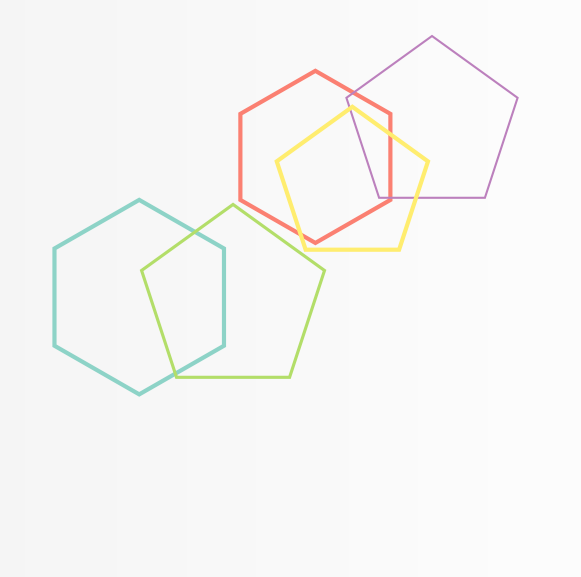[{"shape": "hexagon", "thickness": 2, "radius": 0.84, "center": [0.24, 0.485]}, {"shape": "hexagon", "thickness": 2, "radius": 0.75, "center": [0.543, 0.727]}, {"shape": "pentagon", "thickness": 1.5, "radius": 0.83, "center": [0.401, 0.48]}, {"shape": "pentagon", "thickness": 1, "radius": 0.77, "center": [0.743, 0.782]}, {"shape": "pentagon", "thickness": 2, "radius": 0.68, "center": [0.606, 0.677]}]